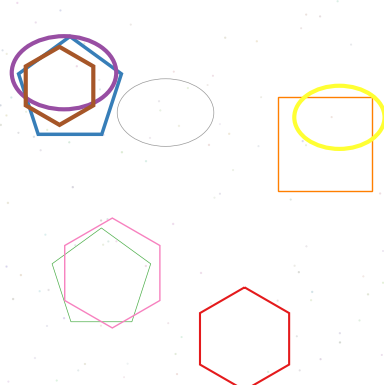[{"shape": "hexagon", "thickness": 1.5, "radius": 0.67, "center": [0.635, 0.12]}, {"shape": "pentagon", "thickness": 2.5, "radius": 0.7, "center": [0.182, 0.765]}, {"shape": "pentagon", "thickness": 0.5, "radius": 0.67, "center": [0.263, 0.273]}, {"shape": "oval", "thickness": 3, "radius": 0.68, "center": [0.166, 0.811]}, {"shape": "square", "thickness": 1, "radius": 0.61, "center": [0.845, 0.626]}, {"shape": "oval", "thickness": 3, "radius": 0.59, "center": [0.882, 0.695]}, {"shape": "hexagon", "thickness": 3, "radius": 0.51, "center": [0.155, 0.777]}, {"shape": "hexagon", "thickness": 1, "radius": 0.71, "center": [0.292, 0.291]}, {"shape": "oval", "thickness": 0.5, "radius": 0.63, "center": [0.43, 0.708]}]